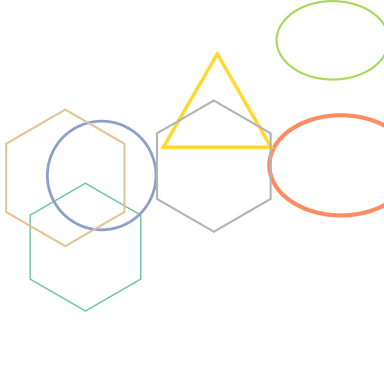[{"shape": "hexagon", "thickness": 1, "radius": 0.83, "center": [0.222, 0.358]}, {"shape": "oval", "thickness": 3, "radius": 0.93, "center": [0.886, 0.571]}, {"shape": "circle", "thickness": 2, "radius": 0.71, "center": [0.264, 0.544]}, {"shape": "oval", "thickness": 1.5, "radius": 0.73, "center": [0.864, 0.895]}, {"shape": "triangle", "thickness": 2.5, "radius": 0.81, "center": [0.564, 0.698]}, {"shape": "hexagon", "thickness": 1.5, "radius": 0.89, "center": [0.17, 0.538]}, {"shape": "hexagon", "thickness": 1.5, "radius": 0.85, "center": [0.555, 0.569]}]